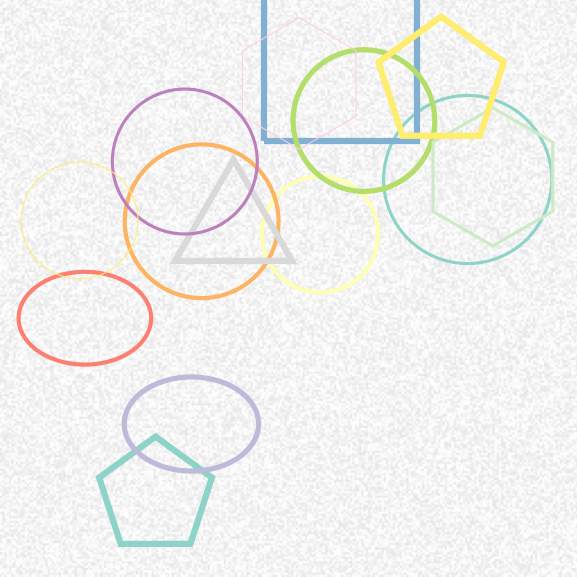[{"shape": "circle", "thickness": 1.5, "radius": 0.73, "center": [0.81, 0.688]}, {"shape": "pentagon", "thickness": 3, "radius": 0.51, "center": [0.269, 0.14]}, {"shape": "circle", "thickness": 2, "radius": 0.5, "center": [0.554, 0.593]}, {"shape": "oval", "thickness": 2.5, "radius": 0.58, "center": [0.331, 0.265]}, {"shape": "oval", "thickness": 2, "radius": 0.57, "center": [0.147, 0.448]}, {"shape": "square", "thickness": 3, "radius": 0.66, "center": [0.59, 0.886]}, {"shape": "circle", "thickness": 2, "radius": 0.67, "center": [0.349, 0.616]}, {"shape": "circle", "thickness": 2.5, "radius": 0.61, "center": [0.63, 0.79]}, {"shape": "hexagon", "thickness": 0.5, "radius": 0.57, "center": [0.518, 0.855]}, {"shape": "triangle", "thickness": 3, "radius": 0.58, "center": [0.404, 0.606]}, {"shape": "circle", "thickness": 1.5, "radius": 0.63, "center": [0.32, 0.719]}, {"shape": "hexagon", "thickness": 1.5, "radius": 0.6, "center": [0.853, 0.693]}, {"shape": "circle", "thickness": 0.5, "radius": 0.51, "center": [0.138, 0.618]}, {"shape": "pentagon", "thickness": 3, "radius": 0.57, "center": [0.764, 0.856]}]